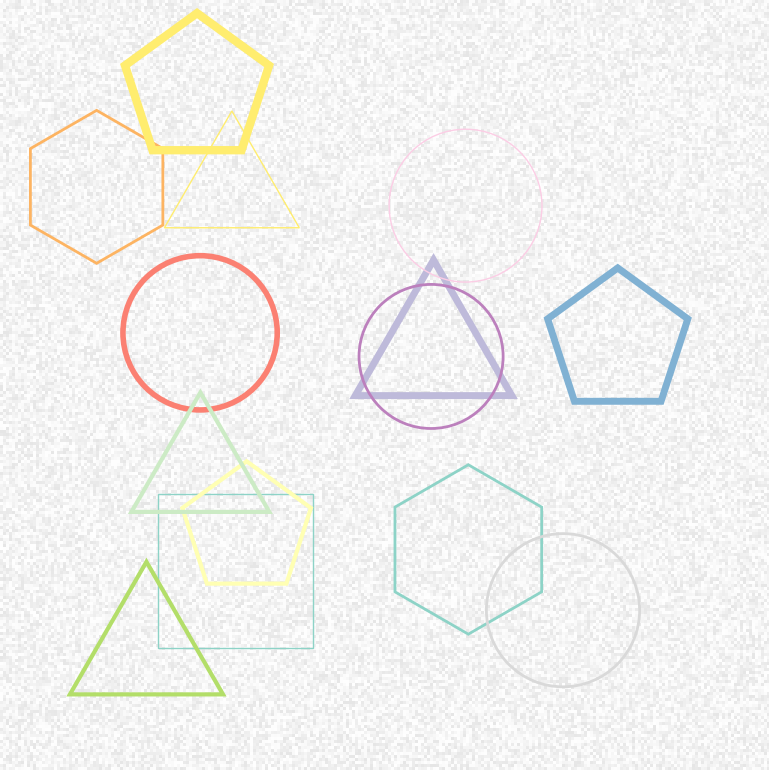[{"shape": "square", "thickness": 0.5, "radius": 0.5, "center": [0.306, 0.258]}, {"shape": "hexagon", "thickness": 1, "radius": 0.55, "center": [0.608, 0.286]}, {"shape": "pentagon", "thickness": 1.5, "radius": 0.44, "center": [0.32, 0.313]}, {"shape": "triangle", "thickness": 2.5, "radius": 0.59, "center": [0.563, 0.545]}, {"shape": "circle", "thickness": 2, "radius": 0.5, "center": [0.26, 0.568]}, {"shape": "pentagon", "thickness": 2.5, "radius": 0.48, "center": [0.802, 0.556]}, {"shape": "hexagon", "thickness": 1, "radius": 0.5, "center": [0.125, 0.757]}, {"shape": "triangle", "thickness": 1.5, "radius": 0.57, "center": [0.19, 0.156]}, {"shape": "circle", "thickness": 0.5, "radius": 0.5, "center": [0.605, 0.733]}, {"shape": "circle", "thickness": 1, "radius": 0.5, "center": [0.731, 0.208]}, {"shape": "circle", "thickness": 1, "radius": 0.47, "center": [0.56, 0.537]}, {"shape": "triangle", "thickness": 1.5, "radius": 0.52, "center": [0.26, 0.387]}, {"shape": "triangle", "thickness": 0.5, "radius": 0.51, "center": [0.301, 0.755]}, {"shape": "pentagon", "thickness": 3, "radius": 0.49, "center": [0.256, 0.885]}]